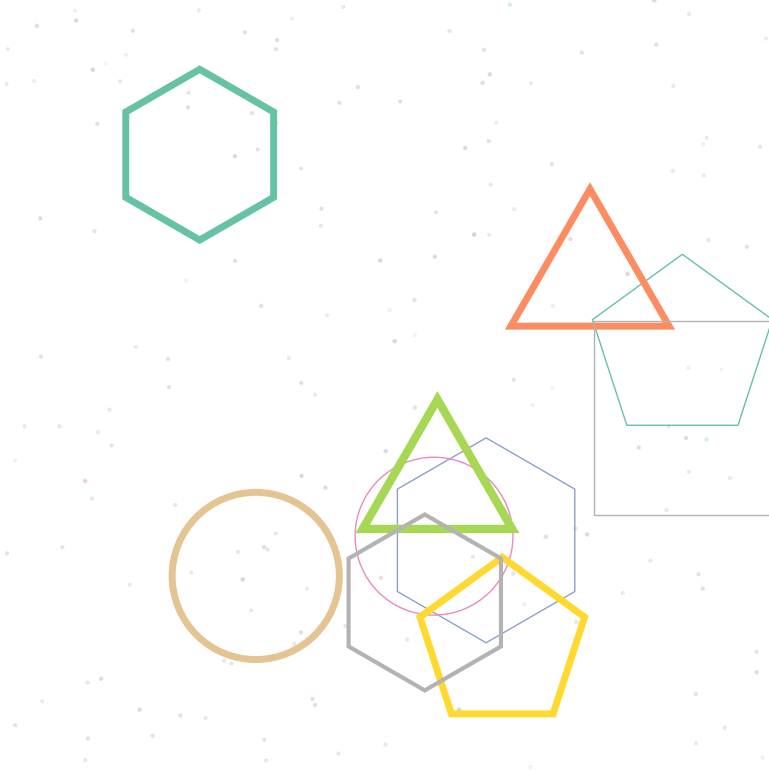[{"shape": "pentagon", "thickness": 0.5, "radius": 0.61, "center": [0.886, 0.547]}, {"shape": "hexagon", "thickness": 2.5, "radius": 0.55, "center": [0.259, 0.799]}, {"shape": "triangle", "thickness": 2.5, "radius": 0.59, "center": [0.766, 0.636]}, {"shape": "hexagon", "thickness": 0.5, "radius": 0.67, "center": [0.631, 0.298]}, {"shape": "circle", "thickness": 0.5, "radius": 0.51, "center": [0.564, 0.304]}, {"shape": "triangle", "thickness": 3, "radius": 0.56, "center": [0.568, 0.369]}, {"shape": "pentagon", "thickness": 2.5, "radius": 0.56, "center": [0.652, 0.164]}, {"shape": "circle", "thickness": 2.5, "radius": 0.54, "center": [0.332, 0.252]}, {"shape": "square", "thickness": 0.5, "radius": 0.63, "center": [0.898, 0.457]}, {"shape": "hexagon", "thickness": 1.5, "radius": 0.57, "center": [0.552, 0.218]}]